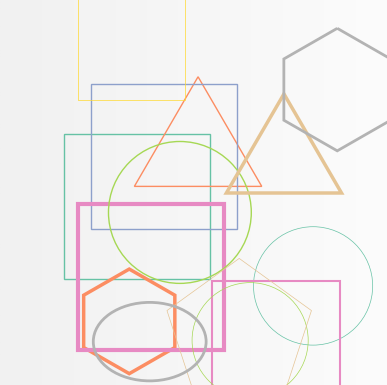[{"shape": "square", "thickness": 1, "radius": 0.94, "center": [0.353, 0.464]}, {"shape": "circle", "thickness": 0.5, "radius": 0.77, "center": [0.808, 0.257]}, {"shape": "hexagon", "thickness": 2.5, "radius": 0.68, "center": [0.334, 0.165]}, {"shape": "triangle", "thickness": 1, "radius": 0.95, "center": [0.511, 0.611]}, {"shape": "square", "thickness": 1, "radius": 0.94, "center": [0.422, 0.593]}, {"shape": "square", "thickness": 3, "radius": 0.94, "center": [0.391, 0.281]}, {"shape": "square", "thickness": 1.5, "radius": 0.82, "center": [0.711, 0.104]}, {"shape": "circle", "thickness": 1, "radius": 0.92, "center": [0.464, 0.448]}, {"shape": "circle", "thickness": 0.5, "radius": 0.75, "center": [0.646, 0.116]}, {"shape": "square", "thickness": 0.5, "radius": 0.69, "center": [0.339, 0.879]}, {"shape": "triangle", "thickness": 2.5, "radius": 0.86, "center": [0.733, 0.584]}, {"shape": "pentagon", "thickness": 0.5, "radius": 0.98, "center": [0.617, 0.133]}, {"shape": "oval", "thickness": 2, "radius": 0.73, "center": [0.386, 0.113]}, {"shape": "hexagon", "thickness": 2, "radius": 0.8, "center": [0.87, 0.767]}]